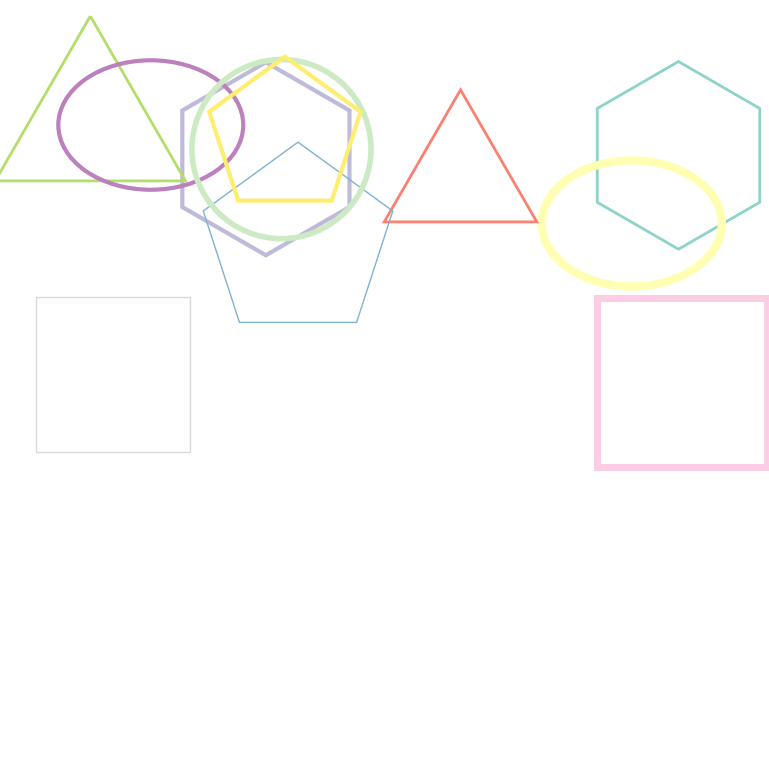[{"shape": "hexagon", "thickness": 1, "radius": 0.61, "center": [0.881, 0.798]}, {"shape": "oval", "thickness": 3, "radius": 0.58, "center": [0.821, 0.71]}, {"shape": "hexagon", "thickness": 1.5, "radius": 0.63, "center": [0.345, 0.794]}, {"shape": "triangle", "thickness": 1, "radius": 0.57, "center": [0.598, 0.769]}, {"shape": "pentagon", "thickness": 0.5, "radius": 0.65, "center": [0.387, 0.686]}, {"shape": "triangle", "thickness": 1, "radius": 0.71, "center": [0.117, 0.836]}, {"shape": "square", "thickness": 2.5, "radius": 0.55, "center": [0.886, 0.504]}, {"shape": "square", "thickness": 0.5, "radius": 0.5, "center": [0.147, 0.514]}, {"shape": "oval", "thickness": 1.5, "radius": 0.6, "center": [0.196, 0.838]}, {"shape": "circle", "thickness": 2, "radius": 0.58, "center": [0.366, 0.806]}, {"shape": "pentagon", "thickness": 1.5, "radius": 0.52, "center": [0.37, 0.823]}]